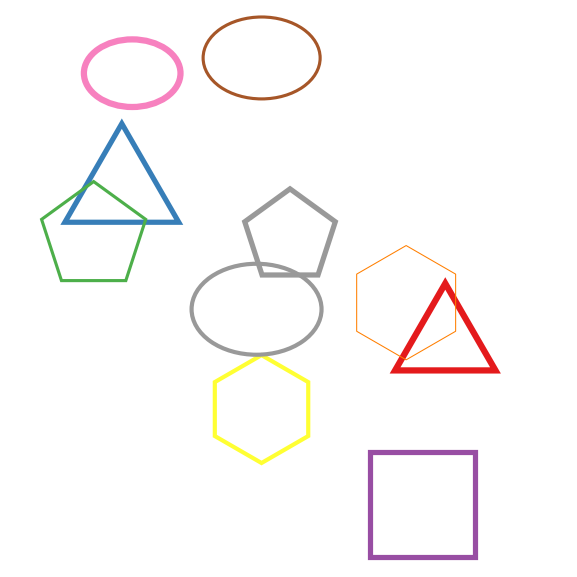[{"shape": "triangle", "thickness": 3, "radius": 0.5, "center": [0.771, 0.408]}, {"shape": "triangle", "thickness": 2.5, "radius": 0.57, "center": [0.211, 0.671]}, {"shape": "pentagon", "thickness": 1.5, "radius": 0.47, "center": [0.162, 0.59]}, {"shape": "square", "thickness": 2.5, "radius": 0.46, "center": [0.732, 0.125]}, {"shape": "hexagon", "thickness": 0.5, "radius": 0.49, "center": [0.703, 0.475]}, {"shape": "hexagon", "thickness": 2, "radius": 0.47, "center": [0.453, 0.291]}, {"shape": "oval", "thickness": 1.5, "radius": 0.51, "center": [0.453, 0.899]}, {"shape": "oval", "thickness": 3, "radius": 0.42, "center": [0.229, 0.872]}, {"shape": "pentagon", "thickness": 2.5, "radius": 0.41, "center": [0.502, 0.59]}, {"shape": "oval", "thickness": 2, "radius": 0.56, "center": [0.444, 0.464]}]